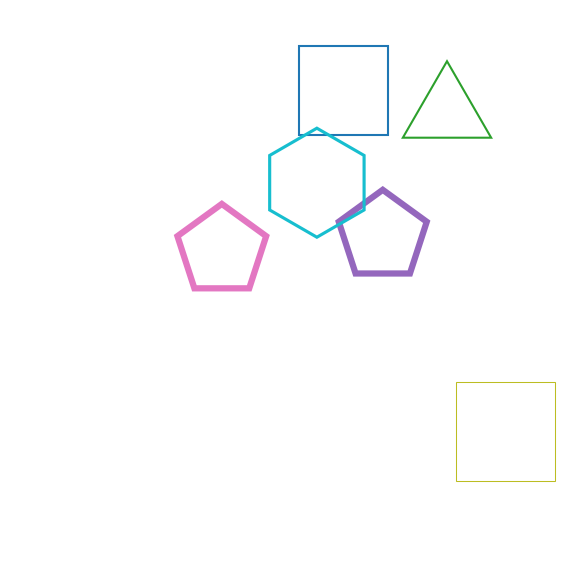[{"shape": "square", "thickness": 1, "radius": 0.39, "center": [0.595, 0.842]}, {"shape": "triangle", "thickness": 1, "radius": 0.44, "center": [0.774, 0.805]}, {"shape": "pentagon", "thickness": 3, "radius": 0.4, "center": [0.663, 0.59]}, {"shape": "pentagon", "thickness": 3, "radius": 0.4, "center": [0.384, 0.565]}, {"shape": "square", "thickness": 0.5, "radius": 0.43, "center": [0.875, 0.252]}, {"shape": "hexagon", "thickness": 1.5, "radius": 0.47, "center": [0.549, 0.683]}]